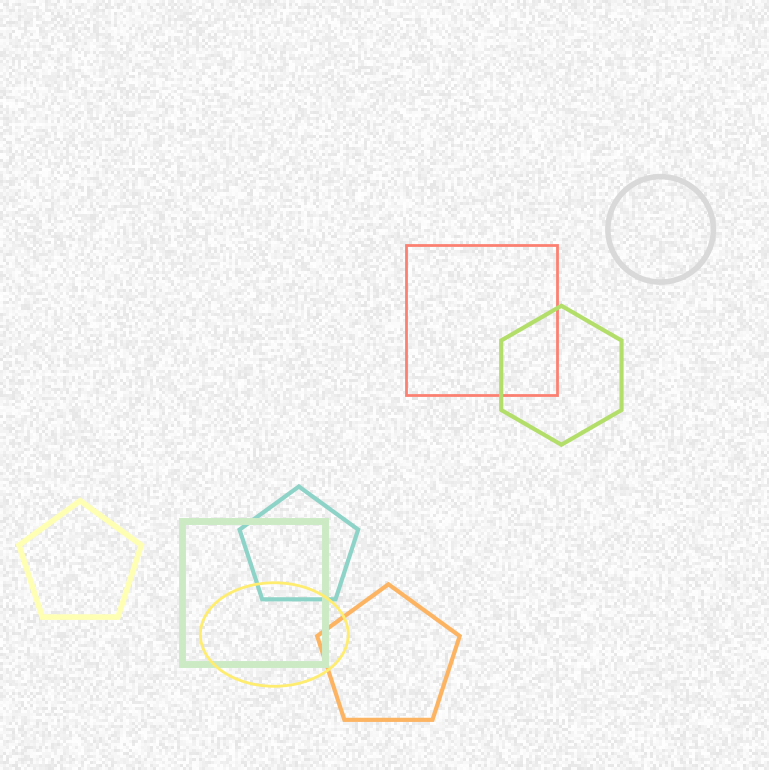[{"shape": "pentagon", "thickness": 1.5, "radius": 0.4, "center": [0.388, 0.287]}, {"shape": "pentagon", "thickness": 2, "radius": 0.42, "center": [0.104, 0.266]}, {"shape": "square", "thickness": 1, "radius": 0.49, "center": [0.625, 0.584]}, {"shape": "pentagon", "thickness": 1.5, "radius": 0.49, "center": [0.504, 0.144]}, {"shape": "hexagon", "thickness": 1.5, "radius": 0.45, "center": [0.729, 0.513]}, {"shape": "circle", "thickness": 2, "radius": 0.34, "center": [0.858, 0.702]}, {"shape": "square", "thickness": 2.5, "radius": 0.46, "center": [0.329, 0.231]}, {"shape": "oval", "thickness": 1, "radius": 0.48, "center": [0.356, 0.176]}]